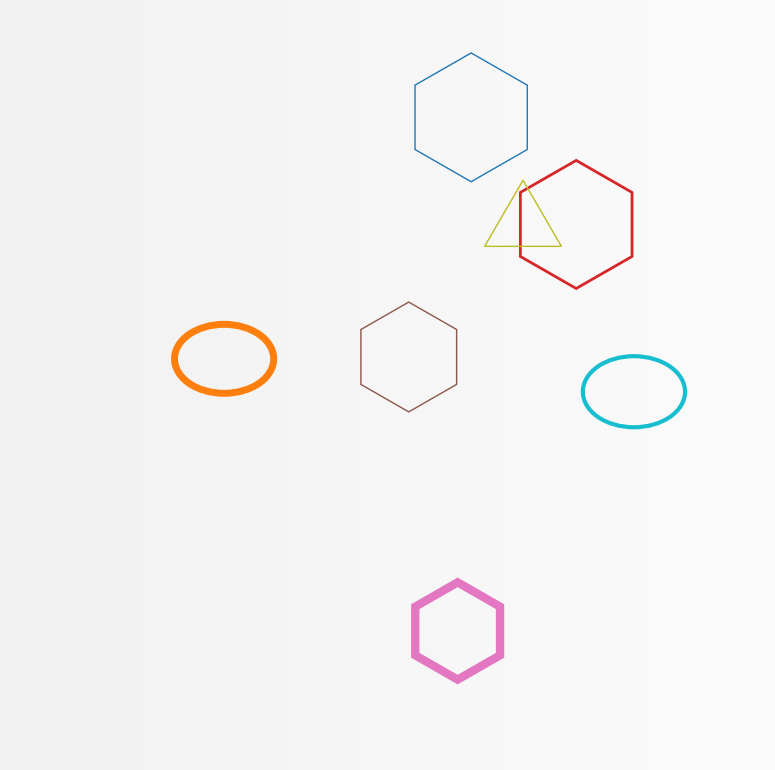[{"shape": "hexagon", "thickness": 0.5, "radius": 0.42, "center": [0.608, 0.848]}, {"shape": "oval", "thickness": 2.5, "radius": 0.32, "center": [0.289, 0.534]}, {"shape": "hexagon", "thickness": 1, "radius": 0.42, "center": [0.743, 0.709]}, {"shape": "hexagon", "thickness": 0.5, "radius": 0.36, "center": [0.527, 0.536]}, {"shape": "hexagon", "thickness": 3, "radius": 0.32, "center": [0.591, 0.181]}, {"shape": "triangle", "thickness": 0.5, "radius": 0.29, "center": [0.675, 0.709]}, {"shape": "oval", "thickness": 1.5, "radius": 0.33, "center": [0.818, 0.491]}]